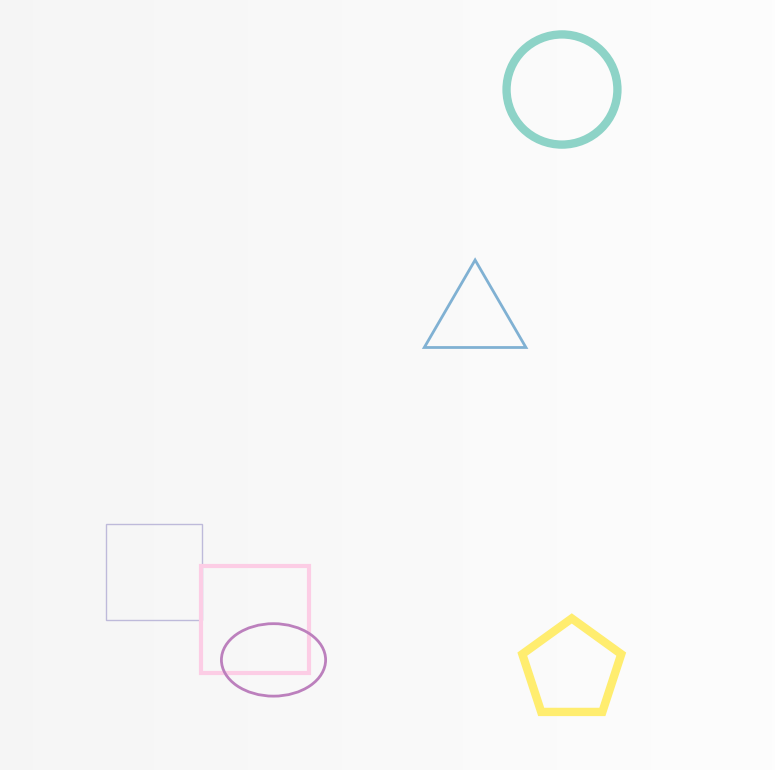[{"shape": "circle", "thickness": 3, "radius": 0.36, "center": [0.725, 0.884]}, {"shape": "square", "thickness": 0.5, "radius": 0.31, "center": [0.199, 0.257]}, {"shape": "triangle", "thickness": 1, "radius": 0.38, "center": [0.613, 0.587]}, {"shape": "square", "thickness": 1.5, "radius": 0.35, "center": [0.33, 0.195]}, {"shape": "oval", "thickness": 1, "radius": 0.34, "center": [0.353, 0.143]}, {"shape": "pentagon", "thickness": 3, "radius": 0.34, "center": [0.738, 0.13]}]